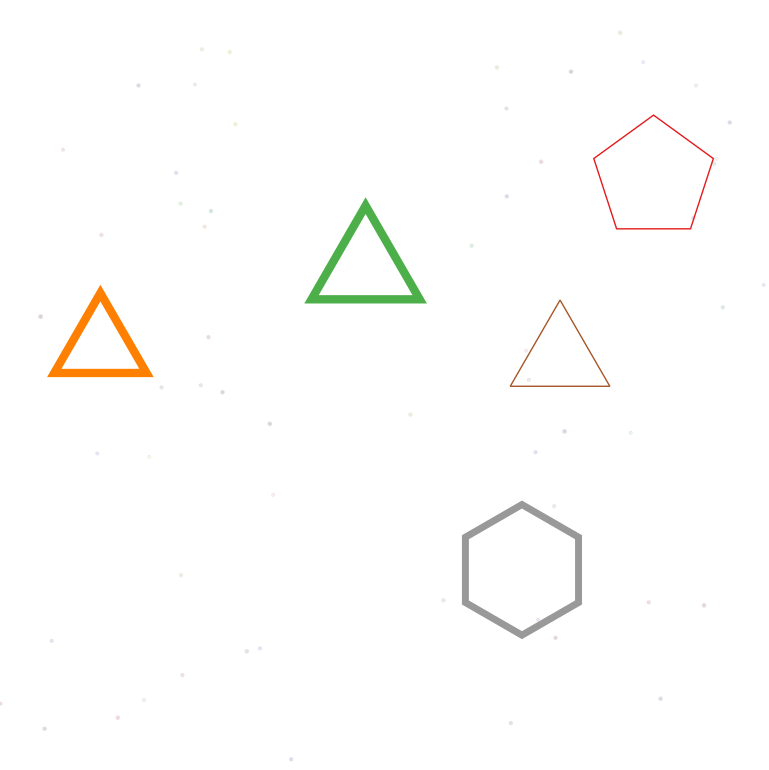[{"shape": "pentagon", "thickness": 0.5, "radius": 0.41, "center": [0.849, 0.769]}, {"shape": "triangle", "thickness": 3, "radius": 0.41, "center": [0.475, 0.652]}, {"shape": "triangle", "thickness": 3, "radius": 0.35, "center": [0.13, 0.55]}, {"shape": "triangle", "thickness": 0.5, "radius": 0.37, "center": [0.727, 0.536]}, {"shape": "hexagon", "thickness": 2.5, "radius": 0.42, "center": [0.678, 0.26]}]